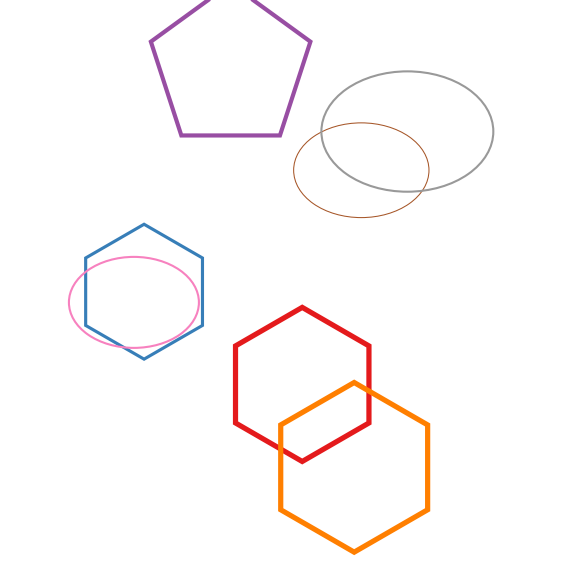[{"shape": "hexagon", "thickness": 2.5, "radius": 0.67, "center": [0.523, 0.333]}, {"shape": "hexagon", "thickness": 1.5, "radius": 0.58, "center": [0.249, 0.494]}, {"shape": "pentagon", "thickness": 2, "radius": 0.73, "center": [0.399, 0.882]}, {"shape": "hexagon", "thickness": 2.5, "radius": 0.73, "center": [0.613, 0.19]}, {"shape": "oval", "thickness": 0.5, "radius": 0.59, "center": [0.626, 0.704]}, {"shape": "oval", "thickness": 1, "radius": 0.56, "center": [0.232, 0.476]}, {"shape": "oval", "thickness": 1, "radius": 0.74, "center": [0.705, 0.771]}]